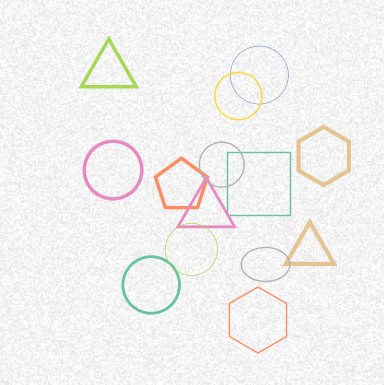[{"shape": "square", "thickness": 1, "radius": 0.41, "center": [0.672, 0.523]}, {"shape": "circle", "thickness": 2, "radius": 0.37, "center": [0.393, 0.26]}, {"shape": "hexagon", "thickness": 1, "radius": 0.43, "center": [0.67, 0.169]}, {"shape": "pentagon", "thickness": 2.5, "radius": 0.35, "center": [0.471, 0.518]}, {"shape": "circle", "thickness": 0.5, "radius": 0.38, "center": [0.674, 0.805]}, {"shape": "triangle", "thickness": 2, "radius": 0.43, "center": [0.536, 0.453]}, {"shape": "circle", "thickness": 2.5, "radius": 0.37, "center": [0.294, 0.558]}, {"shape": "triangle", "thickness": 2.5, "radius": 0.41, "center": [0.282, 0.816]}, {"shape": "circle", "thickness": 0.5, "radius": 0.34, "center": [0.497, 0.352]}, {"shape": "circle", "thickness": 1, "radius": 0.31, "center": [0.619, 0.75]}, {"shape": "hexagon", "thickness": 3, "radius": 0.38, "center": [0.841, 0.595]}, {"shape": "triangle", "thickness": 3, "radius": 0.36, "center": [0.805, 0.351]}, {"shape": "oval", "thickness": 1, "radius": 0.32, "center": [0.69, 0.313]}, {"shape": "circle", "thickness": 1, "radius": 0.29, "center": [0.576, 0.572]}]